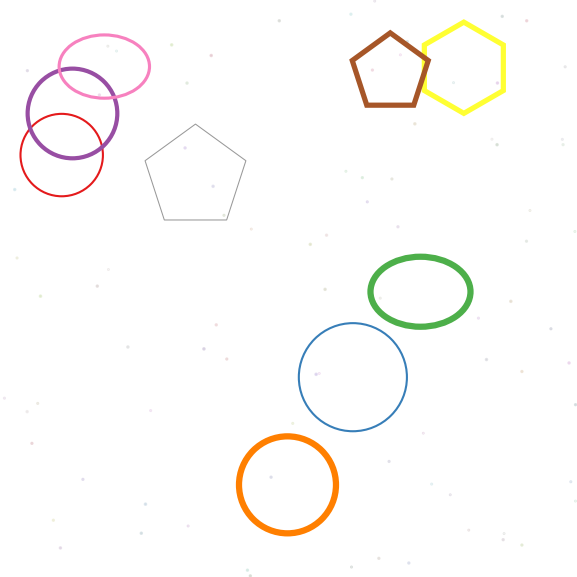[{"shape": "circle", "thickness": 1, "radius": 0.36, "center": [0.107, 0.731]}, {"shape": "circle", "thickness": 1, "radius": 0.47, "center": [0.611, 0.346]}, {"shape": "oval", "thickness": 3, "radius": 0.43, "center": [0.728, 0.494]}, {"shape": "circle", "thickness": 2, "radius": 0.39, "center": [0.125, 0.803]}, {"shape": "circle", "thickness": 3, "radius": 0.42, "center": [0.498, 0.16]}, {"shape": "hexagon", "thickness": 2.5, "radius": 0.39, "center": [0.803, 0.882]}, {"shape": "pentagon", "thickness": 2.5, "radius": 0.35, "center": [0.676, 0.873]}, {"shape": "oval", "thickness": 1.5, "radius": 0.39, "center": [0.181, 0.884]}, {"shape": "pentagon", "thickness": 0.5, "radius": 0.46, "center": [0.338, 0.692]}]